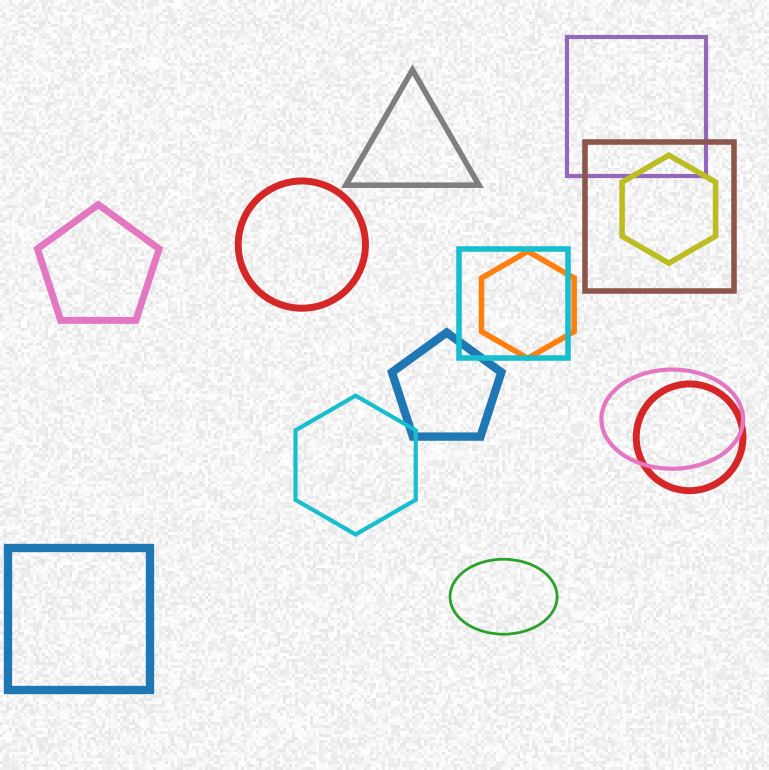[{"shape": "square", "thickness": 3, "radius": 0.46, "center": [0.103, 0.196]}, {"shape": "pentagon", "thickness": 3, "radius": 0.37, "center": [0.58, 0.493]}, {"shape": "hexagon", "thickness": 2, "radius": 0.35, "center": [0.685, 0.604]}, {"shape": "oval", "thickness": 1, "radius": 0.35, "center": [0.654, 0.225]}, {"shape": "circle", "thickness": 2.5, "radius": 0.35, "center": [0.896, 0.432]}, {"shape": "circle", "thickness": 2.5, "radius": 0.41, "center": [0.392, 0.682]}, {"shape": "square", "thickness": 1.5, "radius": 0.45, "center": [0.827, 0.862]}, {"shape": "square", "thickness": 2, "radius": 0.48, "center": [0.857, 0.719]}, {"shape": "pentagon", "thickness": 2.5, "radius": 0.42, "center": [0.128, 0.651]}, {"shape": "oval", "thickness": 1.5, "radius": 0.46, "center": [0.873, 0.456]}, {"shape": "triangle", "thickness": 2, "radius": 0.5, "center": [0.536, 0.809]}, {"shape": "hexagon", "thickness": 2, "radius": 0.35, "center": [0.869, 0.728]}, {"shape": "hexagon", "thickness": 1.5, "radius": 0.45, "center": [0.462, 0.396]}, {"shape": "square", "thickness": 2, "radius": 0.35, "center": [0.667, 0.606]}]